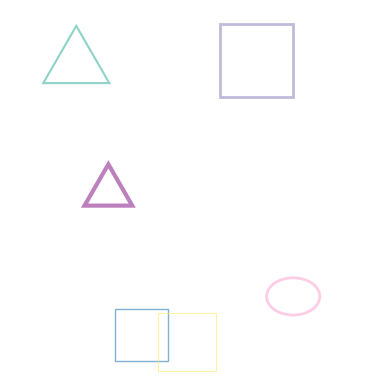[{"shape": "triangle", "thickness": 1.5, "radius": 0.5, "center": [0.198, 0.834]}, {"shape": "square", "thickness": 2, "radius": 0.47, "center": [0.666, 0.842]}, {"shape": "square", "thickness": 1, "radius": 0.34, "center": [0.367, 0.13]}, {"shape": "oval", "thickness": 2, "radius": 0.35, "center": [0.762, 0.23]}, {"shape": "triangle", "thickness": 3, "radius": 0.36, "center": [0.281, 0.502]}, {"shape": "square", "thickness": 0.5, "radius": 0.38, "center": [0.486, 0.113]}]